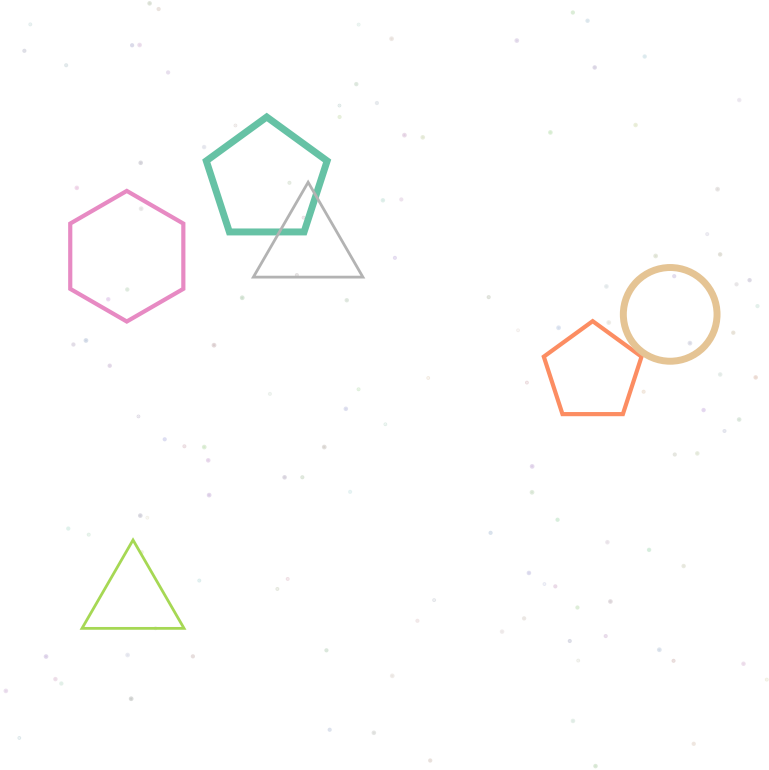[{"shape": "pentagon", "thickness": 2.5, "radius": 0.41, "center": [0.346, 0.766]}, {"shape": "pentagon", "thickness": 1.5, "radius": 0.33, "center": [0.77, 0.516]}, {"shape": "hexagon", "thickness": 1.5, "radius": 0.42, "center": [0.165, 0.667]}, {"shape": "triangle", "thickness": 1, "radius": 0.38, "center": [0.173, 0.222]}, {"shape": "circle", "thickness": 2.5, "radius": 0.3, "center": [0.87, 0.592]}, {"shape": "triangle", "thickness": 1, "radius": 0.41, "center": [0.4, 0.681]}]